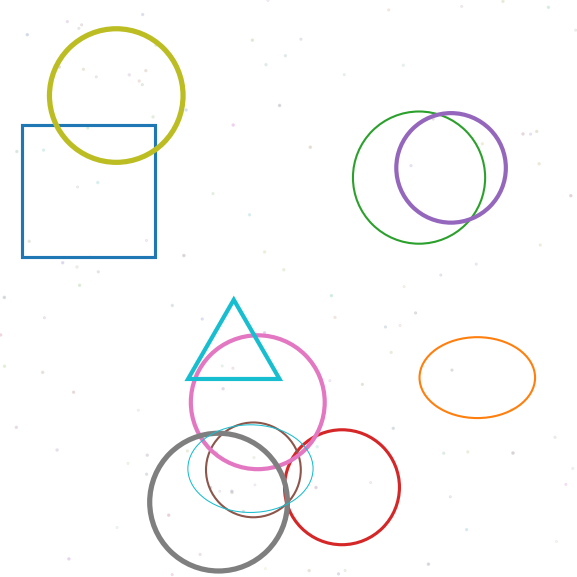[{"shape": "square", "thickness": 1.5, "radius": 0.58, "center": [0.154, 0.668]}, {"shape": "oval", "thickness": 1, "radius": 0.5, "center": [0.826, 0.345]}, {"shape": "circle", "thickness": 1, "radius": 0.57, "center": [0.726, 0.692]}, {"shape": "circle", "thickness": 1.5, "radius": 0.5, "center": [0.592, 0.155]}, {"shape": "circle", "thickness": 2, "radius": 0.47, "center": [0.781, 0.708]}, {"shape": "circle", "thickness": 1, "radius": 0.41, "center": [0.439, 0.185]}, {"shape": "circle", "thickness": 2, "radius": 0.58, "center": [0.446, 0.303]}, {"shape": "circle", "thickness": 2.5, "radius": 0.6, "center": [0.378, 0.13]}, {"shape": "circle", "thickness": 2.5, "radius": 0.58, "center": [0.201, 0.834]}, {"shape": "oval", "thickness": 0.5, "radius": 0.54, "center": [0.434, 0.188]}, {"shape": "triangle", "thickness": 2, "radius": 0.46, "center": [0.405, 0.389]}]